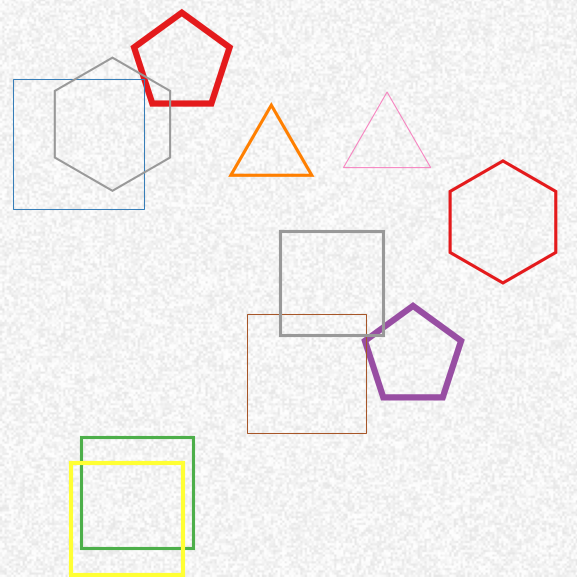[{"shape": "pentagon", "thickness": 3, "radius": 0.43, "center": [0.315, 0.89]}, {"shape": "hexagon", "thickness": 1.5, "radius": 0.53, "center": [0.871, 0.615]}, {"shape": "square", "thickness": 0.5, "radius": 0.56, "center": [0.136, 0.75]}, {"shape": "square", "thickness": 1.5, "radius": 0.48, "center": [0.237, 0.147]}, {"shape": "pentagon", "thickness": 3, "radius": 0.44, "center": [0.715, 0.382]}, {"shape": "triangle", "thickness": 1.5, "radius": 0.4, "center": [0.47, 0.736]}, {"shape": "square", "thickness": 2, "radius": 0.49, "center": [0.22, 0.101]}, {"shape": "square", "thickness": 0.5, "radius": 0.52, "center": [0.531, 0.352]}, {"shape": "triangle", "thickness": 0.5, "radius": 0.44, "center": [0.67, 0.753]}, {"shape": "hexagon", "thickness": 1, "radius": 0.58, "center": [0.195, 0.784]}, {"shape": "square", "thickness": 1.5, "radius": 0.45, "center": [0.574, 0.509]}]